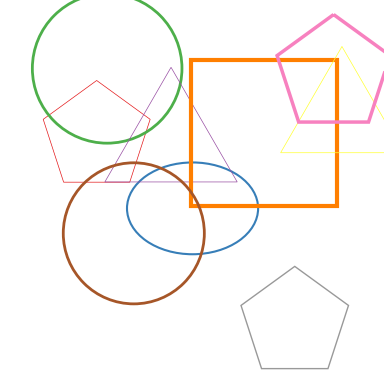[{"shape": "pentagon", "thickness": 0.5, "radius": 0.73, "center": [0.251, 0.645]}, {"shape": "oval", "thickness": 1.5, "radius": 0.85, "center": [0.5, 0.459]}, {"shape": "circle", "thickness": 2, "radius": 0.97, "center": [0.278, 0.822]}, {"shape": "triangle", "thickness": 0.5, "radius": 0.99, "center": [0.444, 0.627]}, {"shape": "square", "thickness": 3, "radius": 0.95, "center": [0.685, 0.654]}, {"shape": "triangle", "thickness": 0.5, "radius": 0.92, "center": [0.888, 0.695]}, {"shape": "circle", "thickness": 2, "radius": 0.92, "center": [0.348, 0.394]}, {"shape": "pentagon", "thickness": 2.5, "radius": 0.77, "center": [0.867, 0.808]}, {"shape": "pentagon", "thickness": 1, "radius": 0.73, "center": [0.766, 0.161]}]